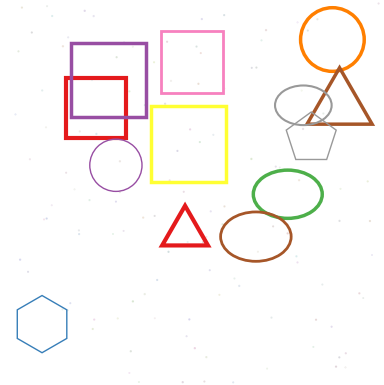[{"shape": "triangle", "thickness": 3, "radius": 0.34, "center": [0.481, 0.397]}, {"shape": "square", "thickness": 3, "radius": 0.39, "center": [0.249, 0.72]}, {"shape": "hexagon", "thickness": 1, "radius": 0.37, "center": [0.109, 0.158]}, {"shape": "oval", "thickness": 2.5, "radius": 0.45, "center": [0.747, 0.495]}, {"shape": "circle", "thickness": 1, "radius": 0.34, "center": [0.301, 0.571]}, {"shape": "square", "thickness": 2.5, "radius": 0.48, "center": [0.282, 0.792]}, {"shape": "circle", "thickness": 2.5, "radius": 0.41, "center": [0.863, 0.897]}, {"shape": "square", "thickness": 2.5, "radius": 0.49, "center": [0.489, 0.625]}, {"shape": "triangle", "thickness": 2.5, "radius": 0.49, "center": [0.882, 0.726]}, {"shape": "oval", "thickness": 2, "radius": 0.46, "center": [0.665, 0.385]}, {"shape": "square", "thickness": 2, "radius": 0.4, "center": [0.499, 0.839]}, {"shape": "pentagon", "thickness": 1, "radius": 0.34, "center": [0.808, 0.641]}, {"shape": "oval", "thickness": 1.5, "radius": 0.37, "center": [0.788, 0.726]}]